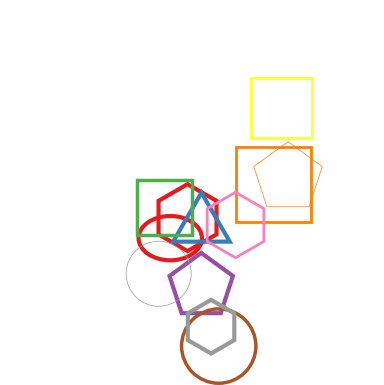[{"shape": "oval", "thickness": 3, "radius": 0.41, "center": [0.442, 0.381]}, {"shape": "hexagon", "thickness": 3, "radius": 0.43, "center": [0.487, 0.435]}, {"shape": "triangle", "thickness": 3, "radius": 0.42, "center": [0.523, 0.415]}, {"shape": "square", "thickness": 2.5, "radius": 0.36, "center": [0.427, 0.46]}, {"shape": "pentagon", "thickness": 3, "radius": 0.43, "center": [0.523, 0.257]}, {"shape": "pentagon", "thickness": 0.5, "radius": 0.47, "center": [0.748, 0.539]}, {"shape": "square", "thickness": 2, "radius": 0.49, "center": [0.711, 0.521]}, {"shape": "square", "thickness": 2, "radius": 0.39, "center": [0.731, 0.719]}, {"shape": "circle", "thickness": 2.5, "radius": 0.48, "center": [0.568, 0.101]}, {"shape": "hexagon", "thickness": 2, "radius": 0.43, "center": [0.612, 0.415]}, {"shape": "circle", "thickness": 0.5, "radius": 0.42, "center": [0.412, 0.289]}, {"shape": "hexagon", "thickness": 3, "radius": 0.35, "center": [0.548, 0.151]}]